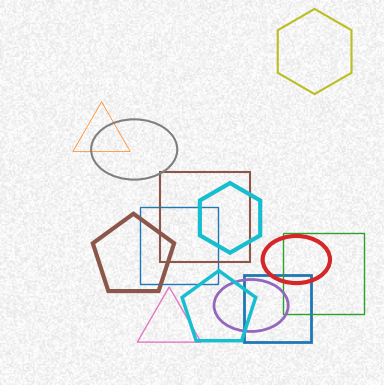[{"shape": "square", "thickness": 1, "radius": 0.5, "center": [0.466, 0.363]}, {"shape": "square", "thickness": 2, "radius": 0.43, "center": [0.721, 0.198]}, {"shape": "triangle", "thickness": 0.5, "radius": 0.43, "center": [0.264, 0.649]}, {"shape": "square", "thickness": 1, "radius": 0.52, "center": [0.84, 0.29]}, {"shape": "oval", "thickness": 3, "radius": 0.44, "center": [0.77, 0.326]}, {"shape": "oval", "thickness": 2, "radius": 0.48, "center": [0.652, 0.207]}, {"shape": "square", "thickness": 1.5, "radius": 0.58, "center": [0.533, 0.436]}, {"shape": "pentagon", "thickness": 3, "radius": 0.56, "center": [0.347, 0.334]}, {"shape": "triangle", "thickness": 1, "radius": 0.48, "center": [0.439, 0.159]}, {"shape": "oval", "thickness": 1.5, "radius": 0.56, "center": [0.349, 0.612]}, {"shape": "hexagon", "thickness": 1.5, "radius": 0.55, "center": [0.817, 0.866]}, {"shape": "pentagon", "thickness": 2.5, "radius": 0.5, "center": [0.569, 0.196]}, {"shape": "hexagon", "thickness": 3, "radius": 0.45, "center": [0.597, 0.434]}]